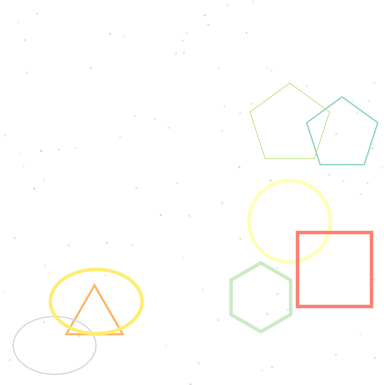[{"shape": "pentagon", "thickness": 1, "radius": 0.49, "center": [0.889, 0.651]}, {"shape": "circle", "thickness": 2.5, "radius": 0.53, "center": [0.752, 0.425]}, {"shape": "square", "thickness": 2.5, "radius": 0.48, "center": [0.866, 0.3]}, {"shape": "triangle", "thickness": 1.5, "radius": 0.42, "center": [0.245, 0.174]}, {"shape": "pentagon", "thickness": 0.5, "radius": 0.54, "center": [0.753, 0.676]}, {"shape": "oval", "thickness": 1, "radius": 0.54, "center": [0.142, 0.103]}, {"shape": "hexagon", "thickness": 2.5, "radius": 0.45, "center": [0.677, 0.228]}, {"shape": "oval", "thickness": 2.5, "radius": 0.6, "center": [0.25, 0.217]}]